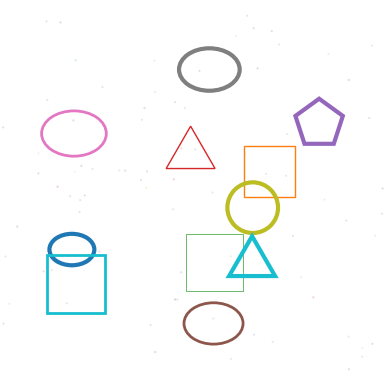[{"shape": "oval", "thickness": 3, "radius": 0.29, "center": [0.187, 0.352]}, {"shape": "square", "thickness": 1, "radius": 0.33, "center": [0.7, 0.554]}, {"shape": "square", "thickness": 0.5, "radius": 0.37, "center": [0.557, 0.318]}, {"shape": "triangle", "thickness": 1, "radius": 0.37, "center": [0.495, 0.599]}, {"shape": "pentagon", "thickness": 3, "radius": 0.32, "center": [0.829, 0.679]}, {"shape": "oval", "thickness": 2, "radius": 0.38, "center": [0.555, 0.16]}, {"shape": "oval", "thickness": 2, "radius": 0.42, "center": [0.192, 0.653]}, {"shape": "oval", "thickness": 3, "radius": 0.39, "center": [0.544, 0.819]}, {"shape": "circle", "thickness": 3, "radius": 0.33, "center": [0.656, 0.461]}, {"shape": "triangle", "thickness": 3, "radius": 0.34, "center": [0.655, 0.317]}, {"shape": "square", "thickness": 2, "radius": 0.38, "center": [0.197, 0.262]}]